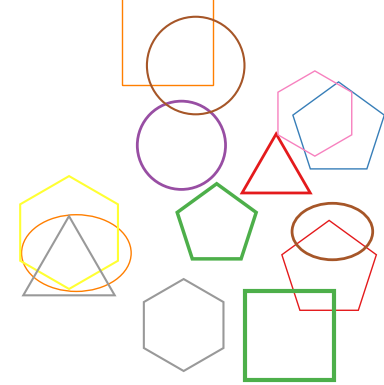[{"shape": "triangle", "thickness": 2, "radius": 0.51, "center": [0.717, 0.55]}, {"shape": "pentagon", "thickness": 1, "radius": 0.65, "center": [0.855, 0.298]}, {"shape": "pentagon", "thickness": 1, "radius": 0.62, "center": [0.879, 0.662]}, {"shape": "pentagon", "thickness": 2.5, "radius": 0.54, "center": [0.563, 0.415]}, {"shape": "square", "thickness": 3, "radius": 0.58, "center": [0.751, 0.129]}, {"shape": "circle", "thickness": 2, "radius": 0.57, "center": [0.471, 0.623]}, {"shape": "oval", "thickness": 1, "radius": 0.71, "center": [0.198, 0.343]}, {"shape": "square", "thickness": 1, "radius": 0.59, "center": [0.435, 0.896]}, {"shape": "hexagon", "thickness": 1.5, "radius": 0.73, "center": [0.179, 0.396]}, {"shape": "oval", "thickness": 2, "radius": 0.52, "center": [0.863, 0.399]}, {"shape": "circle", "thickness": 1.5, "radius": 0.63, "center": [0.508, 0.83]}, {"shape": "hexagon", "thickness": 1, "radius": 0.55, "center": [0.818, 0.705]}, {"shape": "hexagon", "thickness": 1.5, "radius": 0.6, "center": [0.477, 0.156]}, {"shape": "triangle", "thickness": 1.5, "radius": 0.69, "center": [0.179, 0.301]}]